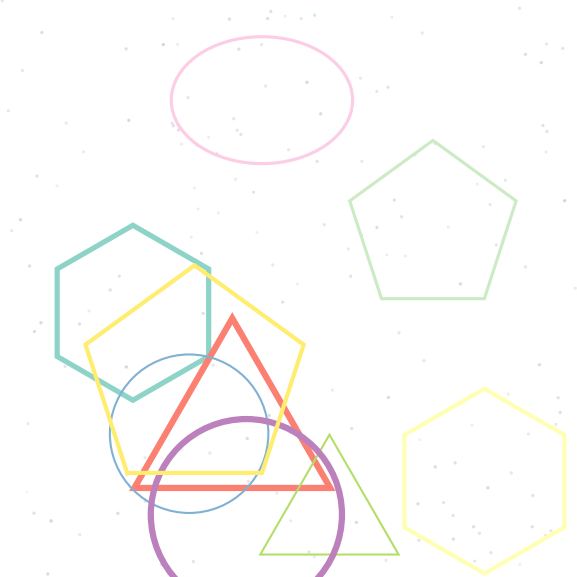[{"shape": "hexagon", "thickness": 2.5, "radius": 0.76, "center": [0.23, 0.458]}, {"shape": "hexagon", "thickness": 2, "radius": 0.8, "center": [0.839, 0.166]}, {"shape": "triangle", "thickness": 3, "radius": 0.98, "center": [0.402, 0.252]}, {"shape": "circle", "thickness": 1, "radius": 0.69, "center": [0.327, 0.248]}, {"shape": "triangle", "thickness": 1, "radius": 0.69, "center": [0.57, 0.108]}, {"shape": "oval", "thickness": 1.5, "radius": 0.79, "center": [0.454, 0.826]}, {"shape": "circle", "thickness": 3, "radius": 0.83, "center": [0.427, 0.108]}, {"shape": "pentagon", "thickness": 1.5, "radius": 0.76, "center": [0.75, 0.604]}, {"shape": "pentagon", "thickness": 2, "radius": 0.99, "center": [0.337, 0.341]}]